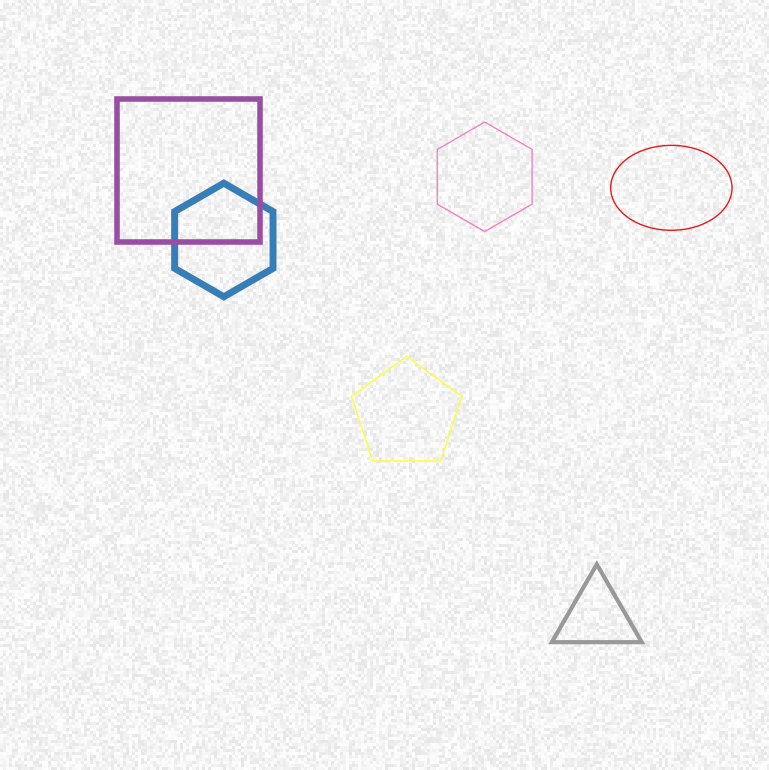[{"shape": "oval", "thickness": 0.5, "radius": 0.39, "center": [0.872, 0.756]}, {"shape": "hexagon", "thickness": 2.5, "radius": 0.37, "center": [0.291, 0.688]}, {"shape": "square", "thickness": 2, "radius": 0.46, "center": [0.245, 0.778]}, {"shape": "pentagon", "thickness": 0.5, "radius": 0.38, "center": [0.528, 0.462]}, {"shape": "hexagon", "thickness": 0.5, "radius": 0.36, "center": [0.629, 0.77]}, {"shape": "triangle", "thickness": 1.5, "radius": 0.34, "center": [0.775, 0.2]}]